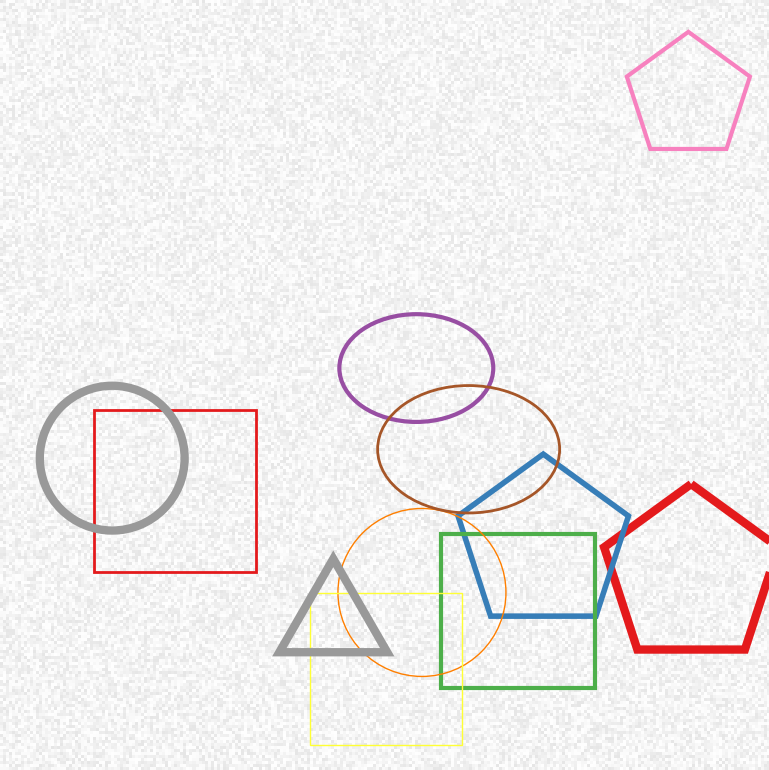[{"shape": "pentagon", "thickness": 3, "radius": 0.59, "center": [0.898, 0.253]}, {"shape": "square", "thickness": 1, "radius": 0.53, "center": [0.228, 0.363]}, {"shape": "pentagon", "thickness": 2, "radius": 0.58, "center": [0.706, 0.294]}, {"shape": "square", "thickness": 1.5, "radius": 0.5, "center": [0.673, 0.206]}, {"shape": "oval", "thickness": 1.5, "radius": 0.5, "center": [0.541, 0.522]}, {"shape": "circle", "thickness": 0.5, "radius": 0.55, "center": [0.548, 0.231]}, {"shape": "square", "thickness": 0.5, "radius": 0.49, "center": [0.501, 0.131]}, {"shape": "oval", "thickness": 1, "radius": 0.59, "center": [0.609, 0.417]}, {"shape": "pentagon", "thickness": 1.5, "radius": 0.42, "center": [0.894, 0.875]}, {"shape": "circle", "thickness": 3, "radius": 0.47, "center": [0.146, 0.405]}, {"shape": "triangle", "thickness": 3, "radius": 0.4, "center": [0.433, 0.193]}]